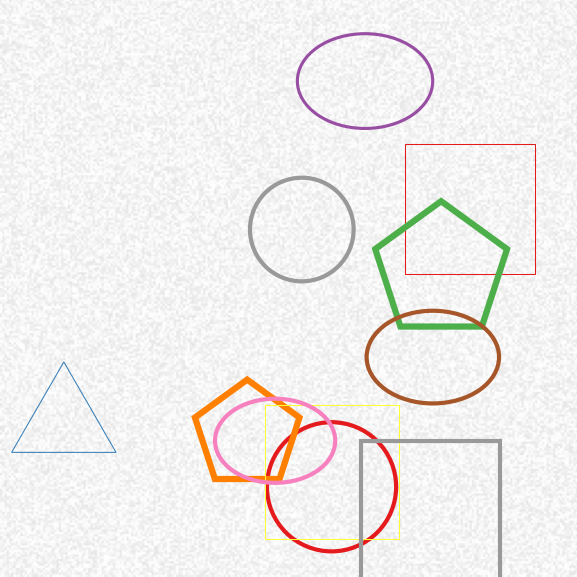[{"shape": "circle", "thickness": 2, "radius": 0.56, "center": [0.574, 0.156]}, {"shape": "square", "thickness": 0.5, "radius": 0.56, "center": [0.814, 0.638]}, {"shape": "triangle", "thickness": 0.5, "radius": 0.52, "center": [0.111, 0.268]}, {"shape": "pentagon", "thickness": 3, "radius": 0.6, "center": [0.764, 0.531]}, {"shape": "oval", "thickness": 1.5, "radius": 0.59, "center": [0.632, 0.859]}, {"shape": "pentagon", "thickness": 3, "radius": 0.48, "center": [0.428, 0.247]}, {"shape": "square", "thickness": 0.5, "radius": 0.58, "center": [0.575, 0.182]}, {"shape": "oval", "thickness": 2, "radius": 0.57, "center": [0.749, 0.381]}, {"shape": "oval", "thickness": 2, "radius": 0.52, "center": [0.476, 0.236]}, {"shape": "circle", "thickness": 2, "radius": 0.45, "center": [0.523, 0.602]}, {"shape": "square", "thickness": 2, "radius": 0.6, "center": [0.745, 0.116]}]